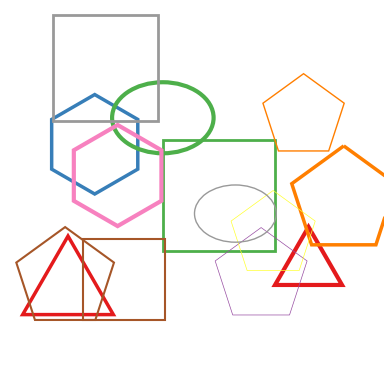[{"shape": "triangle", "thickness": 2.5, "radius": 0.68, "center": [0.177, 0.251]}, {"shape": "triangle", "thickness": 3, "radius": 0.5, "center": [0.801, 0.31]}, {"shape": "hexagon", "thickness": 2.5, "radius": 0.65, "center": [0.246, 0.625]}, {"shape": "oval", "thickness": 3, "radius": 0.66, "center": [0.423, 0.694]}, {"shape": "square", "thickness": 2, "radius": 0.72, "center": [0.569, 0.492]}, {"shape": "pentagon", "thickness": 0.5, "radius": 0.63, "center": [0.678, 0.283]}, {"shape": "pentagon", "thickness": 1, "radius": 0.55, "center": [0.788, 0.698]}, {"shape": "pentagon", "thickness": 2.5, "radius": 0.71, "center": [0.893, 0.479]}, {"shape": "pentagon", "thickness": 0.5, "radius": 0.57, "center": [0.709, 0.39]}, {"shape": "square", "thickness": 1.5, "radius": 0.53, "center": [0.322, 0.274]}, {"shape": "pentagon", "thickness": 1.5, "radius": 0.67, "center": [0.169, 0.277]}, {"shape": "hexagon", "thickness": 3, "radius": 0.66, "center": [0.306, 0.544]}, {"shape": "square", "thickness": 2, "radius": 0.69, "center": [0.274, 0.824]}, {"shape": "oval", "thickness": 1, "radius": 0.53, "center": [0.611, 0.445]}]